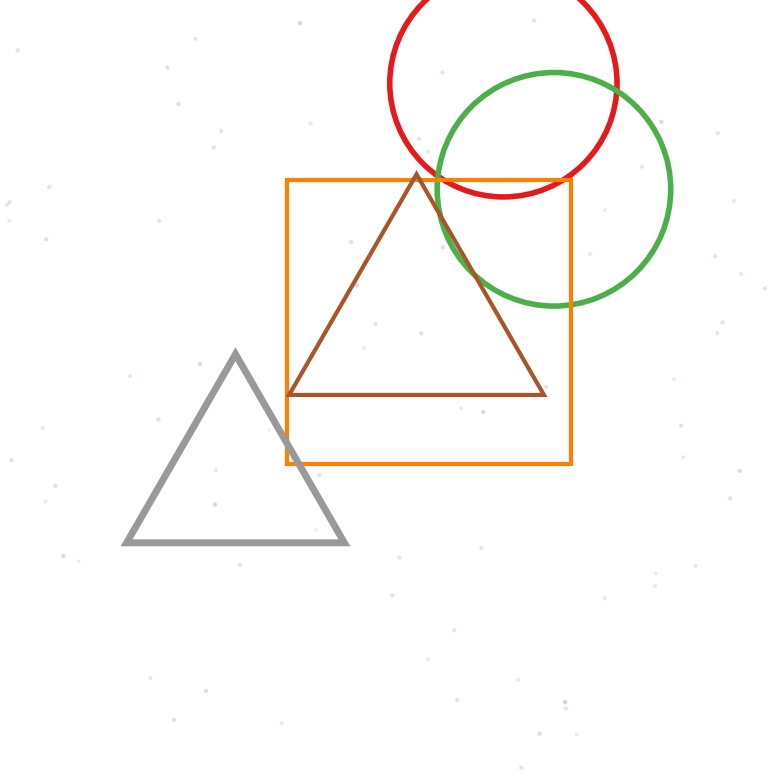[{"shape": "circle", "thickness": 2, "radius": 0.74, "center": [0.654, 0.892]}, {"shape": "circle", "thickness": 2, "radius": 0.76, "center": [0.719, 0.754]}, {"shape": "square", "thickness": 1.5, "radius": 0.92, "center": [0.557, 0.582]}, {"shape": "triangle", "thickness": 1.5, "radius": 0.96, "center": [0.541, 0.583]}, {"shape": "triangle", "thickness": 2.5, "radius": 0.82, "center": [0.306, 0.377]}]